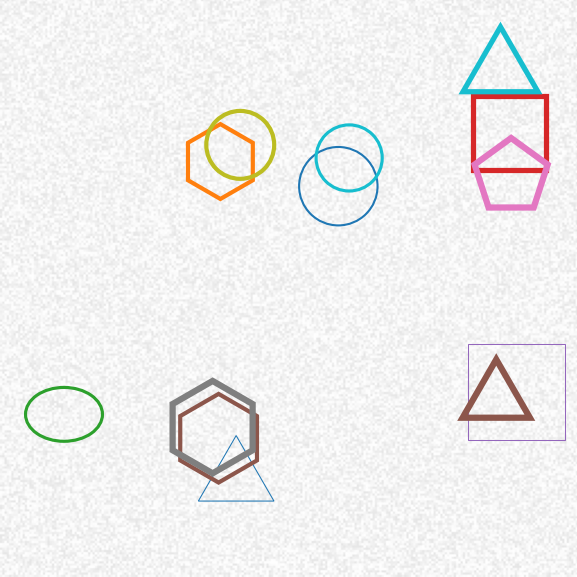[{"shape": "triangle", "thickness": 0.5, "radius": 0.38, "center": [0.409, 0.169]}, {"shape": "circle", "thickness": 1, "radius": 0.34, "center": [0.586, 0.677]}, {"shape": "hexagon", "thickness": 2, "radius": 0.32, "center": [0.382, 0.719]}, {"shape": "oval", "thickness": 1.5, "radius": 0.33, "center": [0.111, 0.282]}, {"shape": "square", "thickness": 2.5, "radius": 0.32, "center": [0.882, 0.769]}, {"shape": "square", "thickness": 0.5, "radius": 0.42, "center": [0.894, 0.32]}, {"shape": "triangle", "thickness": 3, "radius": 0.34, "center": [0.859, 0.309]}, {"shape": "hexagon", "thickness": 2, "radius": 0.38, "center": [0.379, 0.24]}, {"shape": "pentagon", "thickness": 3, "radius": 0.33, "center": [0.885, 0.694]}, {"shape": "hexagon", "thickness": 3, "radius": 0.4, "center": [0.368, 0.26]}, {"shape": "circle", "thickness": 2, "radius": 0.29, "center": [0.416, 0.748]}, {"shape": "triangle", "thickness": 2.5, "radius": 0.37, "center": [0.867, 0.878]}, {"shape": "circle", "thickness": 1.5, "radius": 0.29, "center": [0.605, 0.726]}]